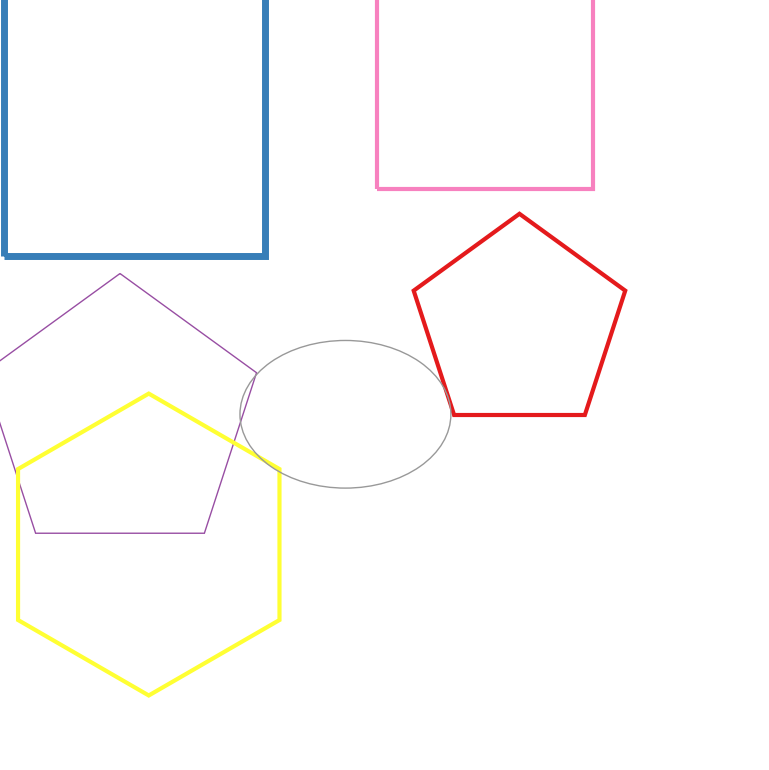[{"shape": "pentagon", "thickness": 1.5, "radius": 0.72, "center": [0.675, 0.578]}, {"shape": "square", "thickness": 2.5, "radius": 0.85, "center": [0.175, 0.837]}, {"shape": "pentagon", "thickness": 0.5, "radius": 0.93, "center": [0.156, 0.458]}, {"shape": "hexagon", "thickness": 1.5, "radius": 0.98, "center": [0.193, 0.293]}, {"shape": "square", "thickness": 1.5, "radius": 0.7, "center": [0.63, 0.895]}, {"shape": "oval", "thickness": 0.5, "radius": 0.68, "center": [0.449, 0.462]}]